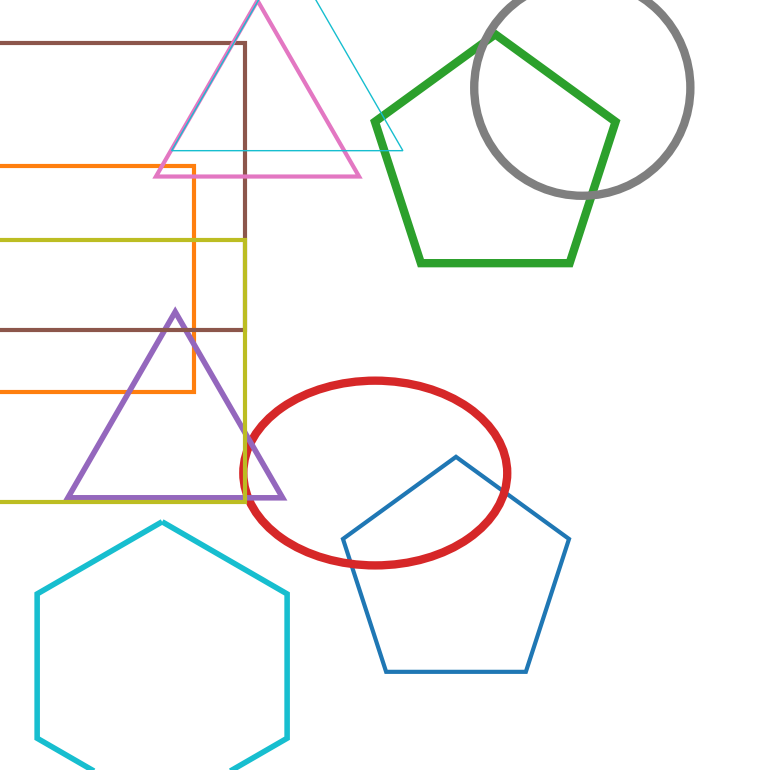[{"shape": "pentagon", "thickness": 1.5, "radius": 0.77, "center": [0.592, 0.252]}, {"shape": "square", "thickness": 1.5, "radius": 0.73, "center": [0.105, 0.638]}, {"shape": "pentagon", "thickness": 3, "radius": 0.82, "center": [0.643, 0.791]}, {"shape": "oval", "thickness": 3, "radius": 0.86, "center": [0.487, 0.386]}, {"shape": "triangle", "thickness": 2, "radius": 0.8, "center": [0.228, 0.434]}, {"shape": "square", "thickness": 1.5, "radius": 0.93, "center": [0.131, 0.758]}, {"shape": "triangle", "thickness": 1.5, "radius": 0.76, "center": [0.334, 0.847]}, {"shape": "circle", "thickness": 3, "radius": 0.7, "center": [0.756, 0.886]}, {"shape": "square", "thickness": 1.5, "radius": 0.85, "center": [0.148, 0.518]}, {"shape": "triangle", "thickness": 0.5, "radius": 0.87, "center": [0.373, 0.891]}, {"shape": "hexagon", "thickness": 2, "radius": 0.94, "center": [0.211, 0.135]}]